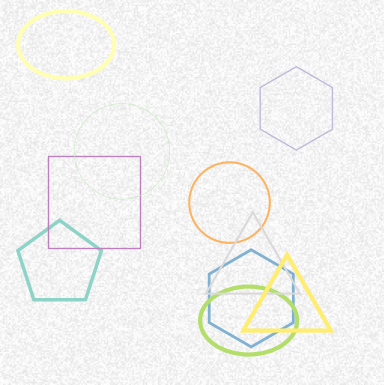[{"shape": "pentagon", "thickness": 2.5, "radius": 0.57, "center": [0.155, 0.314]}, {"shape": "oval", "thickness": 3, "radius": 0.62, "center": [0.172, 0.884]}, {"shape": "hexagon", "thickness": 1, "radius": 0.54, "center": [0.77, 0.719]}, {"shape": "hexagon", "thickness": 2, "radius": 0.63, "center": [0.653, 0.225]}, {"shape": "circle", "thickness": 1.5, "radius": 0.52, "center": [0.596, 0.474]}, {"shape": "oval", "thickness": 3, "radius": 0.63, "center": [0.646, 0.167]}, {"shape": "triangle", "thickness": 1.5, "radius": 0.7, "center": [0.657, 0.308]}, {"shape": "square", "thickness": 1, "radius": 0.6, "center": [0.244, 0.476]}, {"shape": "circle", "thickness": 0.5, "radius": 0.62, "center": [0.317, 0.607]}, {"shape": "triangle", "thickness": 3, "radius": 0.66, "center": [0.746, 0.207]}]